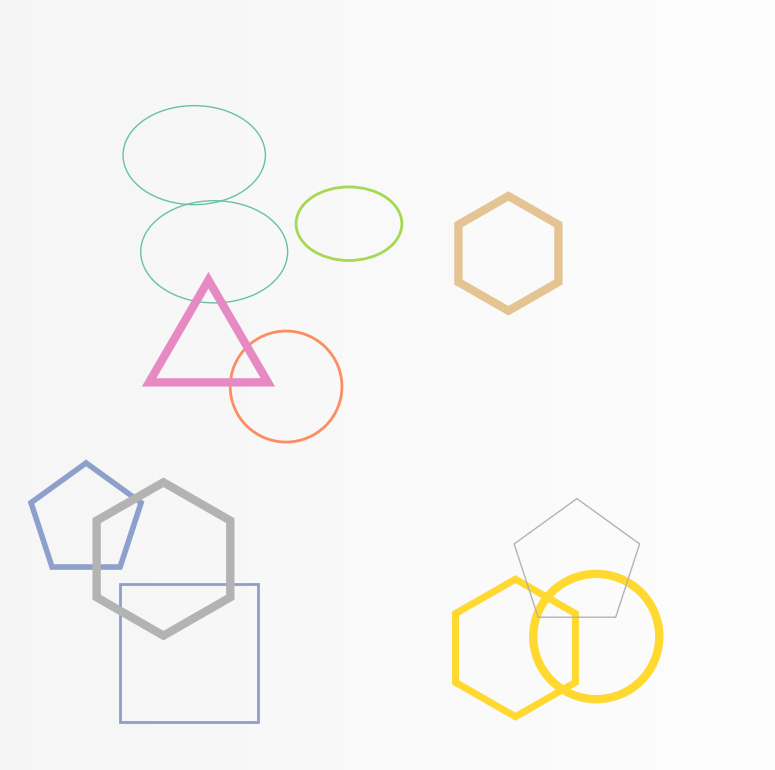[{"shape": "oval", "thickness": 0.5, "radius": 0.46, "center": [0.251, 0.799]}, {"shape": "oval", "thickness": 0.5, "radius": 0.47, "center": [0.276, 0.673]}, {"shape": "circle", "thickness": 1, "radius": 0.36, "center": [0.369, 0.498]}, {"shape": "pentagon", "thickness": 2, "radius": 0.37, "center": [0.111, 0.324]}, {"shape": "square", "thickness": 1, "radius": 0.45, "center": [0.244, 0.152]}, {"shape": "triangle", "thickness": 3, "radius": 0.44, "center": [0.269, 0.548]}, {"shape": "oval", "thickness": 1, "radius": 0.34, "center": [0.45, 0.709]}, {"shape": "hexagon", "thickness": 2.5, "radius": 0.45, "center": [0.665, 0.159]}, {"shape": "circle", "thickness": 3, "radius": 0.41, "center": [0.769, 0.173]}, {"shape": "hexagon", "thickness": 3, "radius": 0.37, "center": [0.656, 0.671]}, {"shape": "pentagon", "thickness": 0.5, "radius": 0.43, "center": [0.744, 0.267]}, {"shape": "hexagon", "thickness": 3, "radius": 0.5, "center": [0.211, 0.274]}]